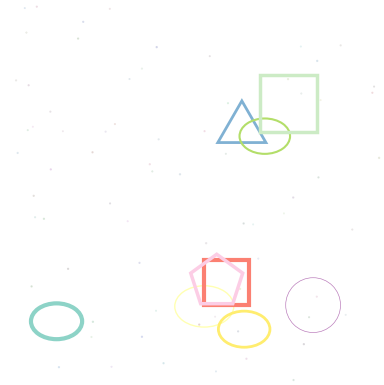[{"shape": "oval", "thickness": 3, "radius": 0.33, "center": [0.147, 0.166]}, {"shape": "oval", "thickness": 1, "radius": 0.38, "center": [0.531, 0.204]}, {"shape": "square", "thickness": 3, "radius": 0.29, "center": [0.589, 0.266]}, {"shape": "triangle", "thickness": 2, "radius": 0.36, "center": [0.628, 0.666]}, {"shape": "oval", "thickness": 1.5, "radius": 0.33, "center": [0.688, 0.646]}, {"shape": "pentagon", "thickness": 2.5, "radius": 0.35, "center": [0.563, 0.269]}, {"shape": "circle", "thickness": 0.5, "radius": 0.36, "center": [0.813, 0.207]}, {"shape": "square", "thickness": 2.5, "radius": 0.37, "center": [0.75, 0.73]}, {"shape": "oval", "thickness": 2, "radius": 0.33, "center": [0.634, 0.145]}]